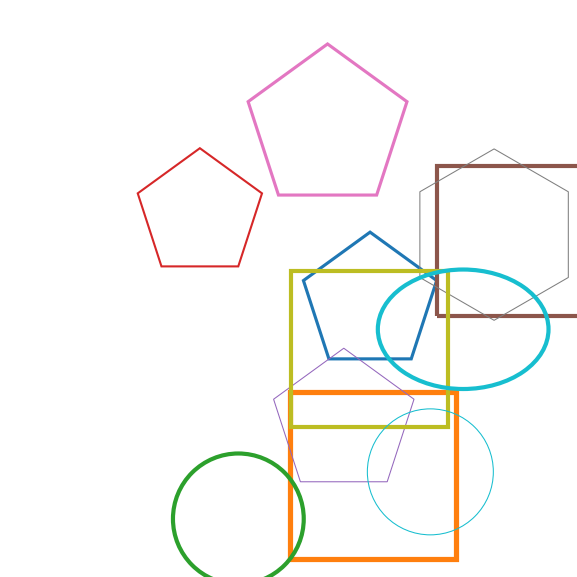[{"shape": "pentagon", "thickness": 1.5, "radius": 0.61, "center": [0.641, 0.476]}, {"shape": "square", "thickness": 2.5, "radius": 0.72, "center": [0.646, 0.176]}, {"shape": "circle", "thickness": 2, "radius": 0.57, "center": [0.413, 0.101]}, {"shape": "pentagon", "thickness": 1, "radius": 0.57, "center": [0.346, 0.629]}, {"shape": "pentagon", "thickness": 0.5, "radius": 0.64, "center": [0.595, 0.268]}, {"shape": "square", "thickness": 2, "radius": 0.65, "center": [0.886, 0.582]}, {"shape": "pentagon", "thickness": 1.5, "radius": 0.72, "center": [0.567, 0.778]}, {"shape": "hexagon", "thickness": 0.5, "radius": 0.74, "center": [0.856, 0.593]}, {"shape": "square", "thickness": 2, "radius": 0.68, "center": [0.64, 0.395]}, {"shape": "circle", "thickness": 0.5, "radius": 0.55, "center": [0.745, 0.182]}, {"shape": "oval", "thickness": 2, "radius": 0.74, "center": [0.802, 0.429]}]